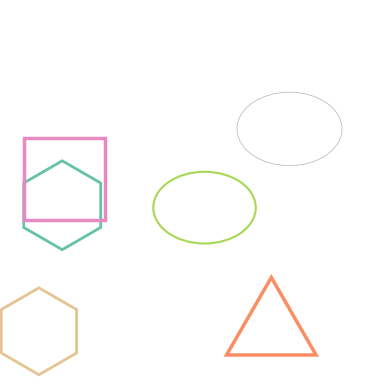[{"shape": "hexagon", "thickness": 2, "radius": 0.58, "center": [0.162, 0.467]}, {"shape": "triangle", "thickness": 2.5, "radius": 0.67, "center": [0.705, 0.145]}, {"shape": "square", "thickness": 2.5, "radius": 0.53, "center": [0.167, 0.535]}, {"shape": "oval", "thickness": 1.5, "radius": 0.67, "center": [0.531, 0.461]}, {"shape": "hexagon", "thickness": 2, "radius": 0.56, "center": [0.101, 0.14]}, {"shape": "oval", "thickness": 0.5, "radius": 0.68, "center": [0.752, 0.665]}]